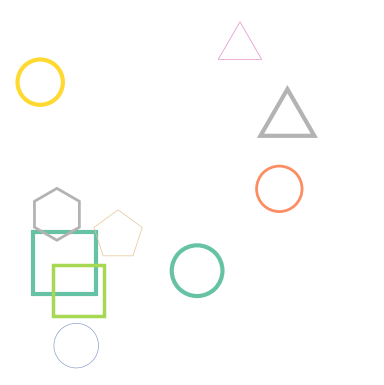[{"shape": "square", "thickness": 3, "radius": 0.41, "center": [0.167, 0.317]}, {"shape": "circle", "thickness": 3, "radius": 0.33, "center": [0.512, 0.297]}, {"shape": "circle", "thickness": 2, "radius": 0.3, "center": [0.725, 0.51]}, {"shape": "circle", "thickness": 0.5, "radius": 0.29, "center": [0.198, 0.102]}, {"shape": "triangle", "thickness": 0.5, "radius": 0.33, "center": [0.623, 0.878]}, {"shape": "square", "thickness": 2.5, "radius": 0.33, "center": [0.203, 0.245]}, {"shape": "circle", "thickness": 3, "radius": 0.29, "center": [0.104, 0.787]}, {"shape": "pentagon", "thickness": 0.5, "radius": 0.33, "center": [0.307, 0.389]}, {"shape": "hexagon", "thickness": 2, "radius": 0.34, "center": [0.148, 0.443]}, {"shape": "triangle", "thickness": 3, "radius": 0.4, "center": [0.746, 0.688]}]